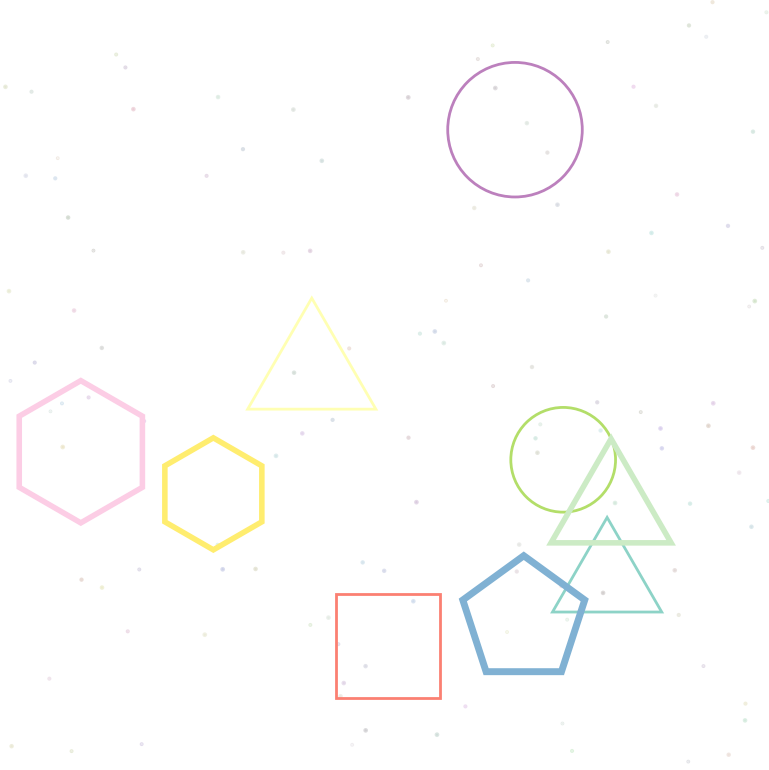[{"shape": "triangle", "thickness": 1, "radius": 0.41, "center": [0.788, 0.246]}, {"shape": "triangle", "thickness": 1, "radius": 0.48, "center": [0.405, 0.517]}, {"shape": "square", "thickness": 1, "radius": 0.34, "center": [0.504, 0.161]}, {"shape": "pentagon", "thickness": 2.5, "radius": 0.42, "center": [0.68, 0.195]}, {"shape": "circle", "thickness": 1, "radius": 0.34, "center": [0.731, 0.403]}, {"shape": "hexagon", "thickness": 2, "radius": 0.46, "center": [0.105, 0.413]}, {"shape": "circle", "thickness": 1, "radius": 0.44, "center": [0.669, 0.832]}, {"shape": "triangle", "thickness": 2, "radius": 0.45, "center": [0.794, 0.34]}, {"shape": "hexagon", "thickness": 2, "radius": 0.36, "center": [0.277, 0.359]}]